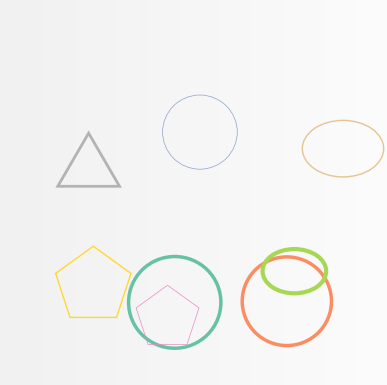[{"shape": "circle", "thickness": 2.5, "radius": 0.6, "center": [0.451, 0.215]}, {"shape": "circle", "thickness": 2.5, "radius": 0.58, "center": [0.74, 0.218]}, {"shape": "circle", "thickness": 0.5, "radius": 0.48, "center": [0.516, 0.657]}, {"shape": "pentagon", "thickness": 0.5, "radius": 0.43, "center": [0.432, 0.174]}, {"shape": "oval", "thickness": 3, "radius": 0.41, "center": [0.76, 0.296]}, {"shape": "pentagon", "thickness": 1, "radius": 0.51, "center": [0.241, 0.258]}, {"shape": "oval", "thickness": 1, "radius": 0.52, "center": [0.885, 0.614]}, {"shape": "triangle", "thickness": 2, "radius": 0.46, "center": [0.229, 0.562]}]